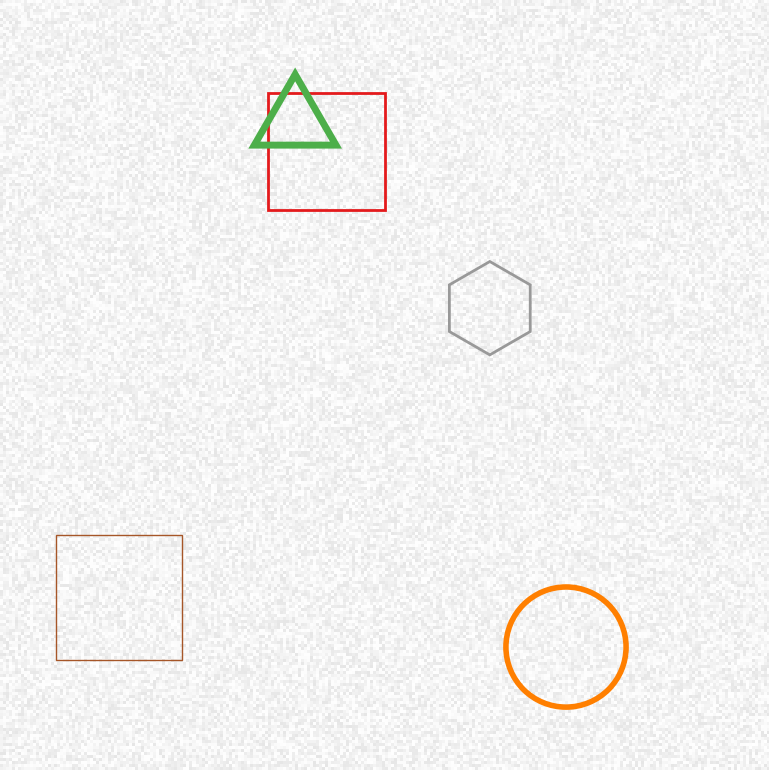[{"shape": "square", "thickness": 1, "radius": 0.38, "center": [0.424, 0.803]}, {"shape": "triangle", "thickness": 2.5, "radius": 0.31, "center": [0.383, 0.842]}, {"shape": "circle", "thickness": 2, "radius": 0.39, "center": [0.735, 0.16]}, {"shape": "square", "thickness": 0.5, "radius": 0.41, "center": [0.155, 0.224]}, {"shape": "hexagon", "thickness": 1, "radius": 0.3, "center": [0.636, 0.6]}]